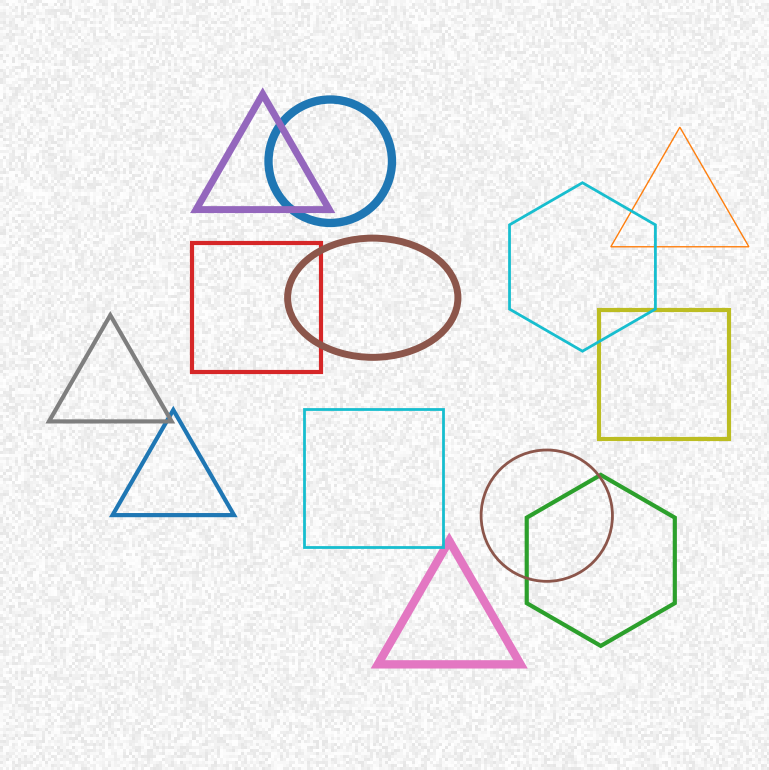[{"shape": "circle", "thickness": 3, "radius": 0.4, "center": [0.429, 0.791]}, {"shape": "triangle", "thickness": 1.5, "radius": 0.46, "center": [0.225, 0.377]}, {"shape": "triangle", "thickness": 0.5, "radius": 0.52, "center": [0.883, 0.731]}, {"shape": "hexagon", "thickness": 1.5, "radius": 0.56, "center": [0.78, 0.272]}, {"shape": "square", "thickness": 1.5, "radius": 0.42, "center": [0.333, 0.6]}, {"shape": "triangle", "thickness": 2.5, "radius": 0.5, "center": [0.341, 0.778]}, {"shape": "oval", "thickness": 2.5, "radius": 0.55, "center": [0.484, 0.613]}, {"shape": "circle", "thickness": 1, "radius": 0.43, "center": [0.71, 0.33]}, {"shape": "triangle", "thickness": 3, "radius": 0.53, "center": [0.583, 0.191]}, {"shape": "triangle", "thickness": 1.5, "radius": 0.46, "center": [0.143, 0.499]}, {"shape": "square", "thickness": 1.5, "radius": 0.42, "center": [0.863, 0.513]}, {"shape": "square", "thickness": 1, "radius": 0.45, "center": [0.485, 0.379]}, {"shape": "hexagon", "thickness": 1, "radius": 0.55, "center": [0.756, 0.653]}]